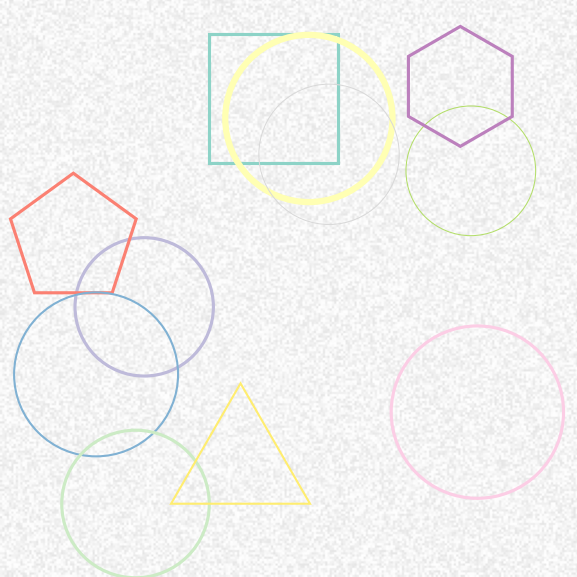[{"shape": "square", "thickness": 1.5, "radius": 0.56, "center": [0.474, 0.828]}, {"shape": "circle", "thickness": 3, "radius": 0.72, "center": [0.535, 0.794]}, {"shape": "circle", "thickness": 1.5, "radius": 0.6, "center": [0.25, 0.468]}, {"shape": "pentagon", "thickness": 1.5, "radius": 0.57, "center": [0.127, 0.585]}, {"shape": "circle", "thickness": 1, "radius": 0.71, "center": [0.166, 0.351]}, {"shape": "circle", "thickness": 0.5, "radius": 0.56, "center": [0.815, 0.703]}, {"shape": "circle", "thickness": 1.5, "radius": 0.75, "center": [0.827, 0.286]}, {"shape": "circle", "thickness": 0.5, "radius": 0.61, "center": [0.57, 0.732]}, {"shape": "hexagon", "thickness": 1.5, "radius": 0.52, "center": [0.797, 0.85]}, {"shape": "circle", "thickness": 1.5, "radius": 0.64, "center": [0.235, 0.126]}, {"shape": "triangle", "thickness": 1, "radius": 0.69, "center": [0.417, 0.196]}]